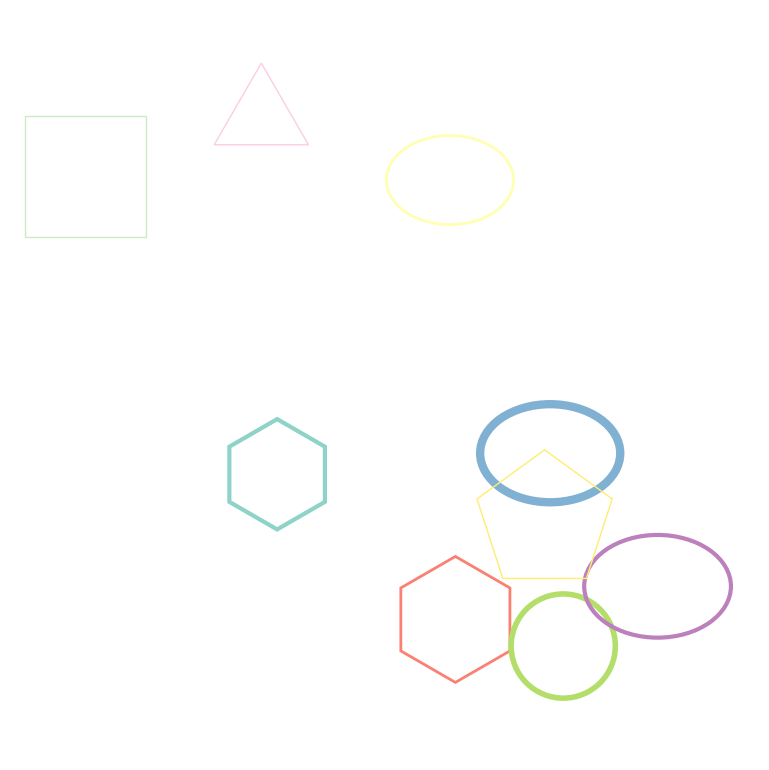[{"shape": "hexagon", "thickness": 1.5, "radius": 0.36, "center": [0.36, 0.384]}, {"shape": "oval", "thickness": 1, "radius": 0.41, "center": [0.584, 0.766]}, {"shape": "hexagon", "thickness": 1, "radius": 0.41, "center": [0.591, 0.196]}, {"shape": "oval", "thickness": 3, "radius": 0.45, "center": [0.715, 0.411]}, {"shape": "circle", "thickness": 2, "radius": 0.34, "center": [0.731, 0.161]}, {"shape": "triangle", "thickness": 0.5, "radius": 0.35, "center": [0.339, 0.847]}, {"shape": "oval", "thickness": 1.5, "radius": 0.48, "center": [0.854, 0.239]}, {"shape": "square", "thickness": 0.5, "radius": 0.39, "center": [0.111, 0.771]}, {"shape": "pentagon", "thickness": 0.5, "radius": 0.46, "center": [0.707, 0.323]}]